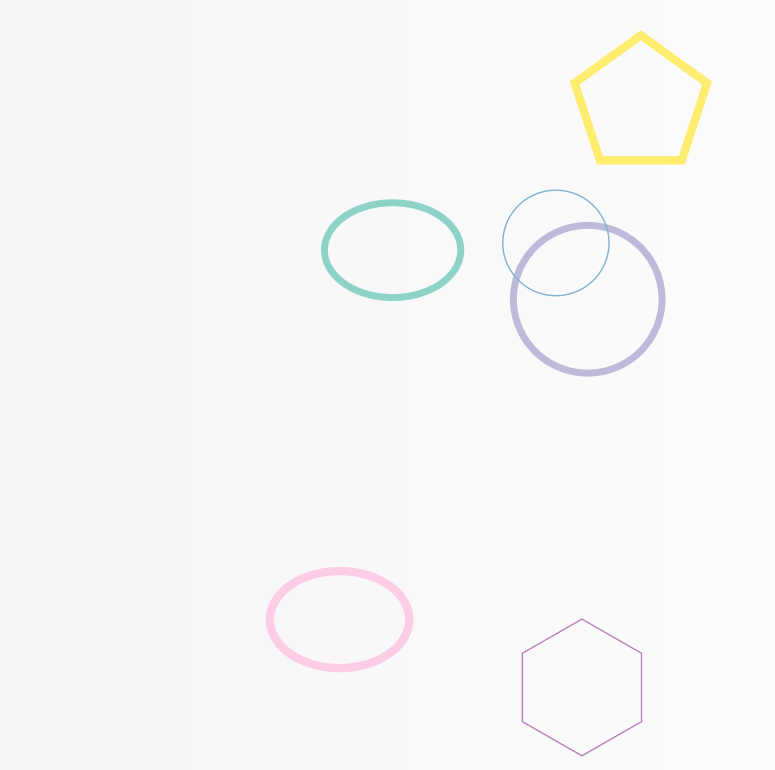[{"shape": "oval", "thickness": 2.5, "radius": 0.44, "center": [0.507, 0.675]}, {"shape": "circle", "thickness": 2.5, "radius": 0.48, "center": [0.758, 0.611]}, {"shape": "circle", "thickness": 0.5, "radius": 0.34, "center": [0.717, 0.684]}, {"shape": "oval", "thickness": 3, "radius": 0.45, "center": [0.438, 0.195]}, {"shape": "hexagon", "thickness": 0.5, "radius": 0.44, "center": [0.751, 0.107]}, {"shape": "pentagon", "thickness": 3, "radius": 0.45, "center": [0.827, 0.864]}]